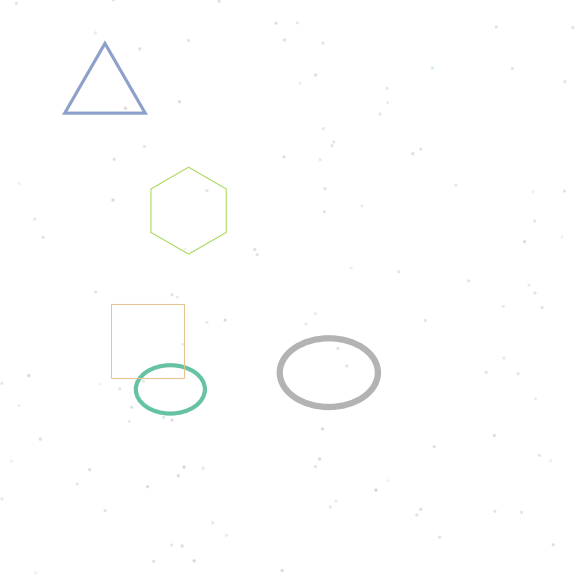[{"shape": "oval", "thickness": 2, "radius": 0.3, "center": [0.295, 0.325]}, {"shape": "triangle", "thickness": 1.5, "radius": 0.4, "center": [0.182, 0.843]}, {"shape": "hexagon", "thickness": 0.5, "radius": 0.38, "center": [0.327, 0.634]}, {"shape": "square", "thickness": 0.5, "radius": 0.32, "center": [0.256, 0.409]}, {"shape": "oval", "thickness": 3, "radius": 0.43, "center": [0.569, 0.354]}]